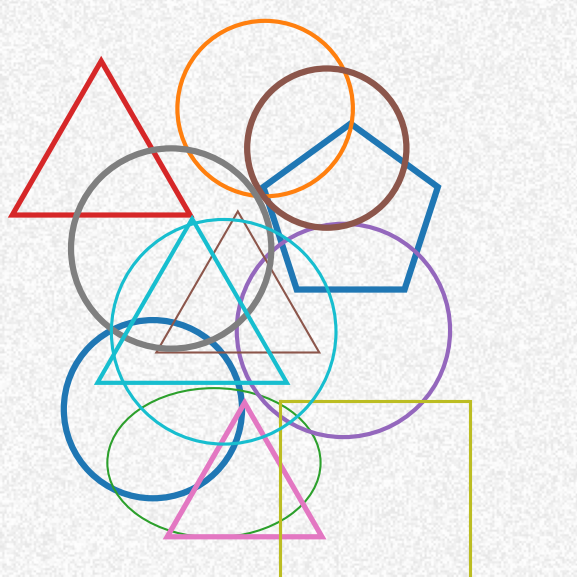[{"shape": "circle", "thickness": 3, "radius": 0.77, "center": [0.265, 0.291]}, {"shape": "pentagon", "thickness": 3, "radius": 0.79, "center": [0.607, 0.626]}, {"shape": "circle", "thickness": 2, "radius": 0.76, "center": [0.459, 0.811]}, {"shape": "oval", "thickness": 1, "radius": 0.92, "center": [0.37, 0.198]}, {"shape": "triangle", "thickness": 2.5, "radius": 0.89, "center": [0.175, 0.716]}, {"shape": "circle", "thickness": 2, "radius": 0.92, "center": [0.595, 0.427]}, {"shape": "circle", "thickness": 3, "radius": 0.69, "center": [0.566, 0.743]}, {"shape": "triangle", "thickness": 1, "radius": 0.81, "center": [0.412, 0.47]}, {"shape": "triangle", "thickness": 2.5, "radius": 0.77, "center": [0.424, 0.147]}, {"shape": "circle", "thickness": 3, "radius": 0.87, "center": [0.296, 0.569]}, {"shape": "square", "thickness": 1.5, "radius": 0.82, "center": [0.65, 0.14]}, {"shape": "circle", "thickness": 1.5, "radius": 0.97, "center": [0.387, 0.425]}, {"shape": "triangle", "thickness": 2, "radius": 0.95, "center": [0.333, 0.431]}]